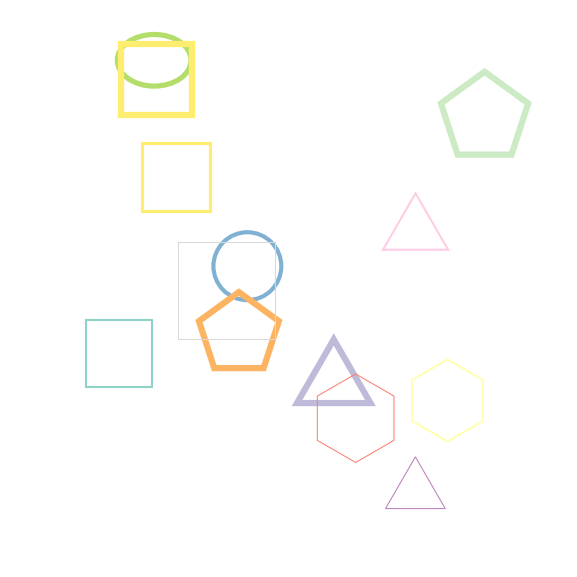[{"shape": "square", "thickness": 1, "radius": 0.29, "center": [0.206, 0.387]}, {"shape": "hexagon", "thickness": 1, "radius": 0.35, "center": [0.775, 0.306]}, {"shape": "triangle", "thickness": 3, "radius": 0.37, "center": [0.578, 0.338]}, {"shape": "hexagon", "thickness": 0.5, "radius": 0.38, "center": [0.616, 0.275]}, {"shape": "circle", "thickness": 2, "radius": 0.29, "center": [0.428, 0.538]}, {"shape": "pentagon", "thickness": 3, "radius": 0.36, "center": [0.414, 0.421]}, {"shape": "oval", "thickness": 2.5, "radius": 0.32, "center": [0.267, 0.895]}, {"shape": "triangle", "thickness": 1, "radius": 0.33, "center": [0.72, 0.599]}, {"shape": "square", "thickness": 0.5, "radius": 0.42, "center": [0.392, 0.496]}, {"shape": "triangle", "thickness": 0.5, "radius": 0.3, "center": [0.719, 0.148]}, {"shape": "pentagon", "thickness": 3, "radius": 0.4, "center": [0.839, 0.796]}, {"shape": "square", "thickness": 3, "radius": 0.31, "center": [0.271, 0.861]}, {"shape": "square", "thickness": 1.5, "radius": 0.29, "center": [0.305, 0.693]}]